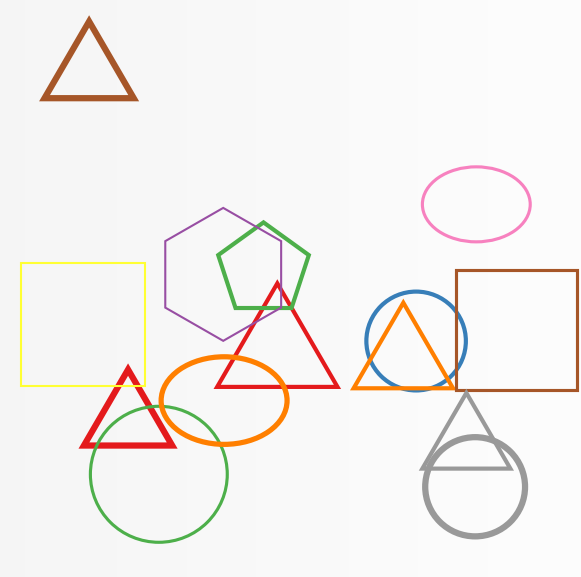[{"shape": "triangle", "thickness": 2, "radius": 0.6, "center": [0.477, 0.389]}, {"shape": "triangle", "thickness": 3, "radius": 0.44, "center": [0.22, 0.271]}, {"shape": "circle", "thickness": 2, "radius": 0.43, "center": [0.716, 0.409]}, {"shape": "circle", "thickness": 1.5, "radius": 0.59, "center": [0.273, 0.178]}, {"shape": "pentagon", "thickness": 2, "radius": 0.41, "center": [0.453, 0.532]}, {"shape": "hexagon", "thickness": 1, "radius": 0.58, "center": [0.384, 0.524]}, {"shape": "oval", "thickness": 2.5, "radius": 0.54, "center": [0.386, 0.306]}, {"shape": "triangle", "thickness": 2, "radius": 0.49, "center": [0.694, 0.376]}, {"shape": "square", "thickness": 1, "radius": 0.53, "center": [0.144, 0.437]}, {"shape": "triangle", "thickness": 3, "radius": 0.44, "center": [0.153, 0.873]}, {"shape": "square", "thickness": 1.5, "radius": 0.52, "center": [0.888, 0.428]}, {"shape": "oval", "thickness": 1.5, "radius": 0.46, "center": [0.819, 0.645]}, {"shape": "circle", "thickness": 3, "radius": 0.43, "center": [0.817, 0.156]}, {"shape": "triangle", "thickness": 2, "radius": 0.44, "center": [0.802, 0.231]}]